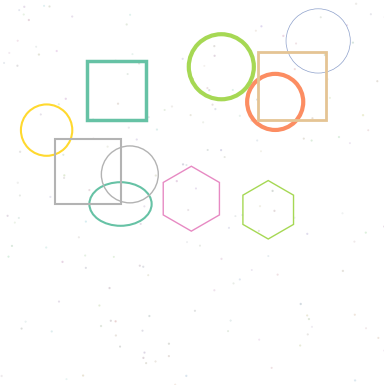[{"shape": "oval", "thickness": 1.5, "radius": 0.4, "center": [0.313, 0.47]}, {"shape": "square", "thickness": 2.5, "radius": 0.38, "center": [0.303, 0.764]}, {"shape": "circle", "thickness": 3, "radius": 0.36, "center": [0.715, 0.735]}, {"shape": "circle", "thickness": 0.5, "radius": 0.42, "center": [0.826, 0.894]}, {"shape": "hexagon", "thickness": 1, "radius": 0.42, "center": [0.497, 0.484]}, {"shape": "circle", "thickness": 3, "radius": 0.42, "center": [0.575, 0.827]}, {"shape": "hexagon", "thickness": 1, "radius": 0.38, "center": [0.697, 0.455]}, {"shape": "circle", "thickness": 1.5, "radius": 0.33, "center": [0.121, 0.662]}, {"shape": "square", "thickness": 2, "radius": 0.44, "center": [0.759, 0.777]}, {"shape": "circle", "thickness": 1, "radius": 0.37, "center": [0.337, 0.547]}, {"shape": "square", "thickness": 1.5, "radius": 0.42, "center": [0.228, 0.555]}]